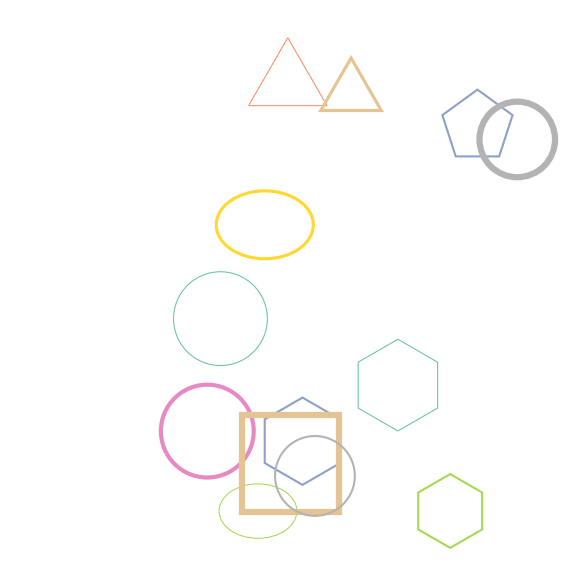[{"shape": "circle", "thickness": 0.5, "radius": 0.41, "center": [0.382, 0.447]}, {"shape": "hexagon", "thickness": 0.5, "radius": 0.4, "center": [0.689, 0.332]}, {"shape": "triangle", "thickness": 0.5, "radius": 0.39, "center": [0.498, 0.855]}, {"shape": "hexagon", "thickness": 1, "radius": 0.38, "center": [0.524, 0.235]}, {"shape": "pentagon", "thickness": 1, "radius": 0.32, "center": [0.827, 0.78]}, {"shape": "circle", "thickness": 2, "radius": 0.4, "center": [0.359, 0.253]}, {"shape": "hexagon", "thickness": 1, "radius": 0.32, "center": [0.78, 0.114]}, {"shape": "oval", "thickness": 0.5, "radius": 0.34, "center": [0.447, 0.114]}, {"shape": "oval", "thickness": 1.5, "radius": 0.42, "center": [0.459, 0.61]}, {"shape": "triangle", "thickness": 1.5, "radius": 0.3, "center": [0.608, 0.838]}, {"shape": "square", "thickness": 3, "radius": 0.42, "center": [0.504, 0.197]}, {"shape": "circle", "thickness": 1, "radius": 0.35, "center": [0.545, 0.175]}, {"shape": "circle", "thickness": 3, "radius": 0.33, "center": [0.896, 0.758]}]